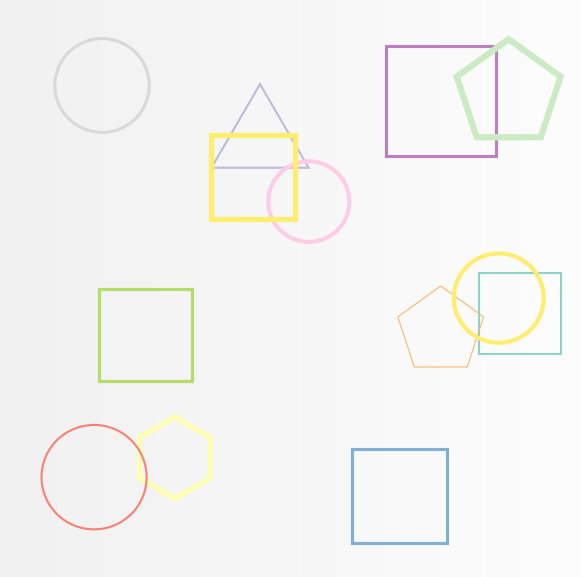[{"shape": "square", "thickness": 1, "radius": 0.35, "center": [0.895, 0.456]}, {"shape": "hexagon", "thickness": 2.5, "radius": 0.35, "center": [0.301, 0.206]}, {"shape": "triangle", "thickness": 1, "radius": 0.48, "center": [0.447, 0.757]}, {"shape": "circle", "thickness": 1, "radius": 0.45, "center": [0.162, 0.173]}, {"shape": "square", "thickness": 1.5, "radius": 0.41, "center": [0.688, 0.14]}, {"shape": "pentagon", "thickness": 0.5, "radius": 0.39, "center": [0.758, 0.426]}, {"shape": "square", "thickness": 1.5, "radius": 0.4, "center": [0.25, 0.42]}, {"shape": "circle", "thickness": 2, "radius": 0.35, "center": [0.531, 0.65]}, {"shape": "circle", "thickness": 1.5, "radius": 0.41, "center": [0.176, 0.851]}, {"shape": "square", "thickness": 1.5, "radius": 0.47, "center": [0.758, 0.824]}, {"shape": "pentagon", "thickness": 3, "radius": 0.47, "center": [0.875, 0.837]}, {"shape": "square", "thickness": 2.5, "radius": 0.36, "center": [0.435, 0.693]}, {"shape": "circle", "thickness": 2, "radius": 0.39, "center": [0.858, 0.483]}]